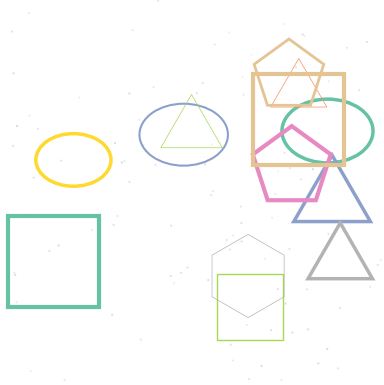[{"shape": "square", "thickness": 3, "radius": 0.6, "center": [0.139, 0.321]}, {"shape": "oval", "thickness": 2.5, "radius": 0.59, "center": [0.851, 0.66]}, {"shape": "triangle", "thickness": 0.5, "radius": 0.42, "center": [0.776, 0.764]}, {"shape": "oval", "thickness": 1.5, "radius": 0.57, "center": [0.477, 0.65]}, {"shape": "triangle", "thickness": 2.5, "radius": 0.57, "center": [0.863, 0.482]}, {"shape": "pentagon", "thickness": 3, "radius": 0.53, "center": [0.758, 0.566]}, {"shape": "triangle", "thickness": 0.5, "radius": 0.46, "center": [0.498, 0.662]}, {"shape": "square", "thickness": 1, "radius": 0.43, "center": [0.65, 0.202]}, {"shape": "oval", "thickness": 2.5, "radius": 0.49, "center": [0.191, 0.585]}, {"shape": "pentagon", "thickness": 2, "radius": 0.48, "center": [0.751, 0.804]}, {"shape": "square", "thickness": 3, "radius": 0.59, "center": [0.776, 0.689]}, {"shape": "triangle", "thickness": 2.5, "radius": 0.48, "center": [0.884, 0.324]}, {"shape": "hexagon", "thickness": 0.5, "radius": 0.54, "center": [0.644, 0.283]}]